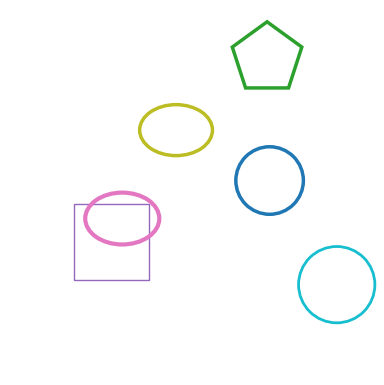[{"shape": "circle", "thickness": 2.5, "radius": 0.44, "center": [0.7, 0.531]}, {"shape": "pentagon", "thickness": 2.5, "radius": 0.47, "center": [0.694, 0.848]}, {"shape": "square", "thickness": 1, "radius": 0.49, "center": [0.29, 0.372]}, {"shape": "oval", "thickness": 3, "radius": 0.48, "center": [0.318, 0.432]}, {"shape": "oval", "thickness": 2.5, "radius": 0.47, "center": [0.457, 0.662]}, {"shape": "circle", "thickness": 2, "radius": 0.5, "center": [0.875, 0.261]}]